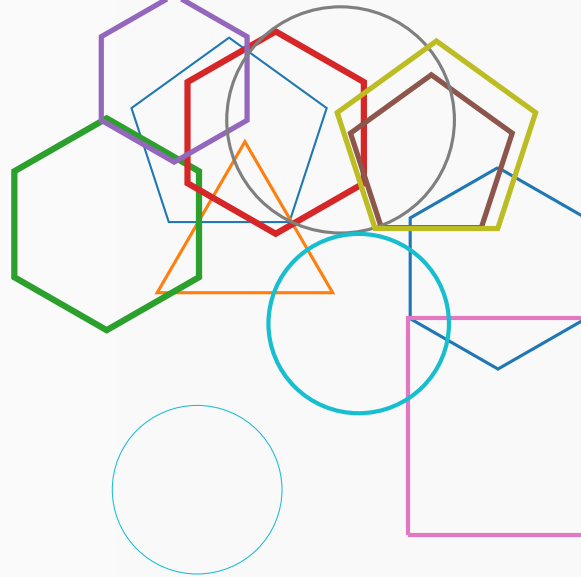[{"shape": "hexagon", "thickness": 1.5, "radius": 0.87, "center": [0.857, 0.535]}, {"shape": "pentagon", "thickness": 1, "radius": 0.88, "center": [0.394, 0.757]}, {"shape": "triangle", "thickness": 1.5, "radius": 0.87, "center": [0.421, 0.579]}, {"shape": "hexagon", "thickness": 3, "radius": 0.92, "center": [0.184, 0.611]}, {"shape": "hexagon", "thickness": 3, "radius": 0.88, "center": [0.474, 0.769]}, {"shape": "hexagon", "thickness": 2.5, "radius": 0.72, "center": [0.3, 0.863]}, {"shape": "pentagon", "thickness": 2.5, "radius": 0.73, "center": [0.742, 0.723]}, {"shape": "square", "thickness": 2, "radius": 0.94, "center": [0.89, 0.26]}, {"shape": "circle", "thickness": 1.5, "radius": 0.98, "center": [0.586, 0.792]}, {"shape": "pentagon", "thickness": 2.5, "radius": 0.9, "center": [0.751, 0.749]}, {"shape": "circle", "thickness": 0.5, "radius": 0.73, "center": [0.339, 0.151]}, {"shape": "circle", "thickness": 2, "radius": 0.78, "center": [0.617, 0.439]}]